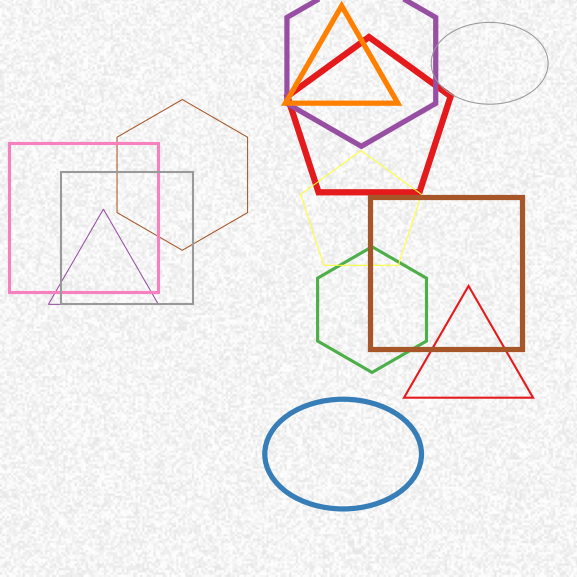[{"shape": "pentagon", "thickness": 3, "radius": 0.74, "center": [0.639, 0.786]}, {"shape": "triangle", "thickness": 1, "radius": 0.65, "center": [0.811, 0.375]}, {"shape": "oval", "thickness": 2.5, "radius": 0.68, "center": [0.594, 0.213]}, {"shape": "hexagon", "thickness": 1.5, "radius": 0.54, "center": [0.644, 0.463]}, {"shape": "triangle", "thickness": 0.5, "radius": 0.55, "center": [0.179, 0.527]}, {"shape": "hexagon", "thickness": 2.5, "radius": 0.74, "center": [0.626, 0.894]}, {"shape": "triangle", "thickness": 2.5, "radius": 0.56, "center": [0.592, 0.877]}, {"shape": "pentagon", "thickness": 0.5, "radius": 0.55, "center": [0.625, 0.629]}, {"shape": "square", "thickness": 2.5, "radius": 0.66, "center": [0.772, 0.526]}, {"shape": "hexagon", "thickness": 0.5, "radius": 0.65, "center": [0.316, 0.696]}, {"shape": "square", "thickness": 1.5, "radius": 0.64, "center": [0.145, 0.622]}, {"shape": "square", "thickness": 1, "radius": 0.57, "center": [0.221, 0.587]}, {"shape": "oval", "thickness": 0.5, "radius": 0.51, "center": [0.848, 0.89]}]